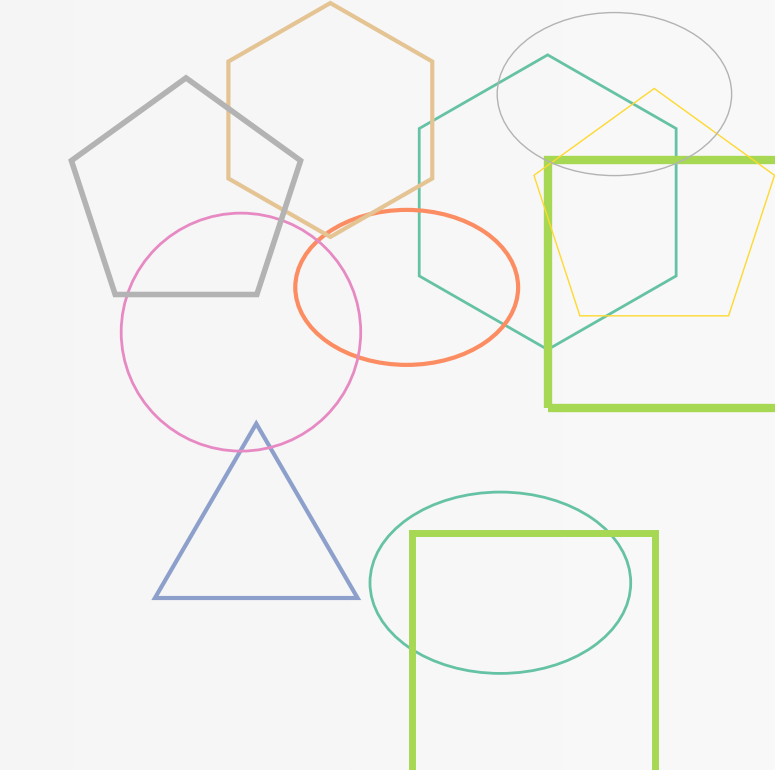[{"shape": "oval", "thickness": 1, "radius": 0.84, "center": [0.646, 0.243]}, {"shape": "hexagon", "thickness": 1, "radius": 0.96, "center": [0.707, 0.737]}, {"shape": "oval", "thickness": 1.5, "radius": 0.72, "center": [0.525, 0.627]}, {"shape": "triangle", "thickness": 1.5, "radius": 0.75, "center": [0.331, 0.299]}, {"shape": "circle", "thickness": 1, "radius": 0.77, "center": [0.311, 0.569]}, {"shape": "square", "thickness": 3, "radius": 0.81, "center": [0.869, 0.631]}, {"shape": "square", "thickness": 2.5, "radius": 0.78, "center": [0.688, 0.151]}, {"shape": "pentagon", "thickness": 0.5, "radius": 0.82, "center": [0.844, 0.722]}, {"shape": "hexagon", "thickness": 1.5, "radius": 0.76, "center": [0.426, 0.844]}, {"shape": "oval", "thickness": 0.5, "radius": 0.76, "center": [0.793, 0.878]}, {"shape": "pentagon", "thickness": 2, "radius": 0.78, "center": [0.24, 0.743]}]